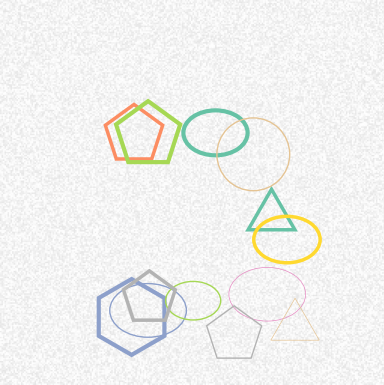[{"shape": "triangle", "thickness": 2.5, "radius": 0.35, "center": [0.705, 0.438]}, {"shape": "oval", "thickness": 3, "radius": 0.42, "center": [0.56, 0.655]}, {"shape": "pentagon", "thickness": 2.5, "radius": 0.39, "center": [0.348, 0.65]}, {"shape": "hexagon", "thickness": 3, "radius": 0.49, "center": [0.342, 0.177]}, {"shape": "oval", "thickness": 1, "radius": 0.5, "center": [0.385, 0.194]}, {"shape": "oval", "thickness": 0.5, "radius": 0.5, "center": [0.694, 0.236]}, {"shape": "oval", "thickness": 1, "radius": 0.36, "center": [0.502, 0.219]}, {"shape": "pentagon", "thickness": 3, "radius": 0.44, "center": [0.385, 0.65]}, {"shape": "oval", "thickness": 2.5, "radius": 0.43, "center": [0.745, 0.378]}, {"shape": "circle", "thickness": 1, "radius": 0.47, "center": [0.658, 0.599]}, {"shape": "triangle", "thickness": 0.5, "radius": 0.36, "center": [0.766, 0.153]}, {"shape": "pentagon", "thickness": 2.5, "radius": 0.35, "center": [0.388, 0.226]}, {"shape": "pentagon", "thickness": 1, "radius": 0.38, "center": [0.608, 0.131]}]